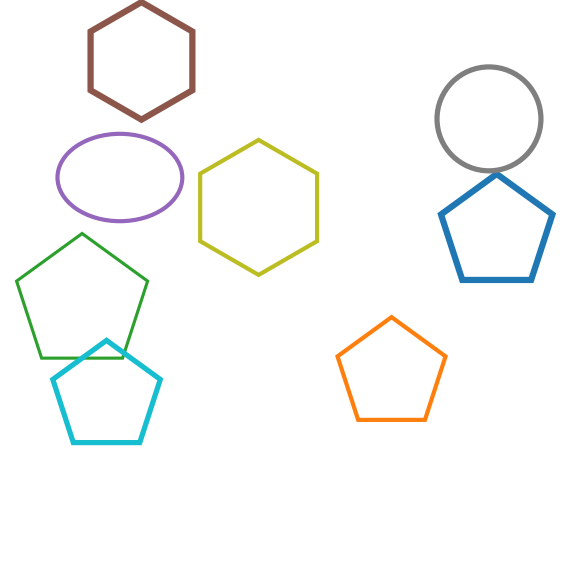[{"shape": "pentagon", "thickness": 3, "radius": 0.51, "center": [0.86, 0.596]}, {"shape": "pentagon", "thickness": 2, "radius": 0.49, "center": [0.678, 0.352]}, {"shape": "pentagon", "thickness": 1.5, "radius": 0.6, "center": [0.142, 0.475]}, {"shape": "oval", "thickness": 2, "radius": 0.54, "center": [0.208, 0.692]}, {"shape": "hexagon", "thickness": 3, "radius": 0.51, "center": [0.245, 0.894]}, {"shape": "circle", "thickness": 2.5, "radius": 0.45, "center": [0.847, 0.793]}, {"shape": "hexagon", "thickness": 2, "radius": 0.58, "center": [0.448, 0.64]}, {"shape": "pentagon", "thickness": 2.5, "radius": 0.49, "center": [0.184, 0.312]}]